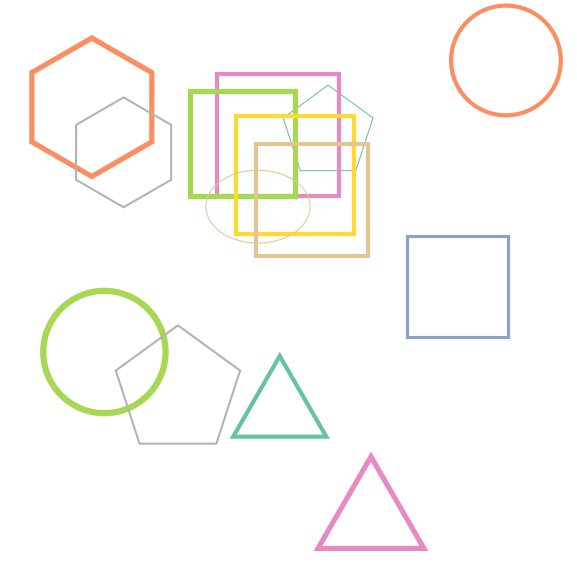[{"shape": "pentagon", "thickness": 0.5, "radius": 0.41, "center": [0.568, 0.77]}, {"shape": "triangle", "thickness": 2, "radius": 0.47, "center": [0.484, 0.29]}, {"shape": "circle", "thickness": 2, "radius": 0.48, "center": [0.876, 0.894]}, {"shape": "hexagon", "thickness": 2.5, "radius": 0.6, "center": [0.159, 0.813]}, {"shape": "square", "thickness": 1.5, "radius": 0.44, "center": [0.792, 0.503]}, {"shape": "square", "thickness": 2, "radius": 0.53, "center": [0.482, 0.765]}, {"shape": "triangle", "thickness": 2.5, "radius": 0.53, "center": [0.642, 0.102]}, {"shape": "square", "thickness": 2.5, "radius": 0.45, "center": [0.42, 0.751]}, {"shape": "circle", "thickness": 3, "radius": 0.53, "center": [0.181, 0.39]}, {"shape": "square", "thickness": 2, "radius": 0.51, "center": [0.511, 0.696]}, {"shape": "square", "thickness": 2, "radius": 0.48, "center": [0.54, 0.652]}, {"shape": "oval", "thickness": 0.5, "radius": 0.45, "center": [0.447, 0.641]}, {"shape": "pentagon", "thickness": 1, "radius": 0.57, "center": [0.308, 0.323]}, {"shape": "hexagon", "thickness": 1, "radius": 0.48, "center": [0.214, 0.735]}]